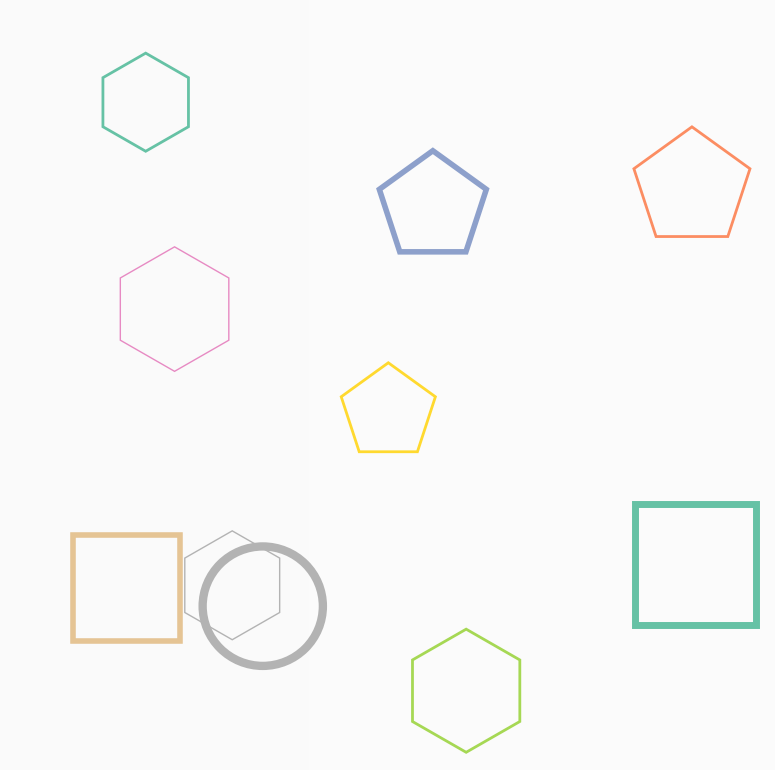[{"shape": "hexagon", "thickness": 1, "radius": 0.32, "center": [0.188, 0.867]}, {"shape": "square", "thickness": 2.5, "radius": 0.39, "center": [0.898, 0.267]}, {"shape": "pentagon", "thickness": 1, "radius": 0.39, "center": [0.893, 0.757]}, {"shape": "pentagon", "thickness": 2, "radius": 0.36, "center": [0.558, 0.732]}, {"shape": "hexagon", "thickness": 0.5, "radius": 0.4, "center": [0.225, 0.599]}, {"shape": "hexagon", "thickness": 1, "radius": 0.4, "center": [0.601, 0.103]}, {"shape": "pentagon", "thickness": 1, "radius": 0.32, "center": [0.501, 0.465]}, {"shape": "square", "thickness": 2, "radius": 0.34, "center": [0.163, 0.236]}, {"shape": "circle", "thickness": 3, "radius": 0.39, "center": [0.339, 0.213]}, {"shape": "hexagon", "thickness": 0.5, "radius": 0.35, "center": [0.3, 0.24]}]